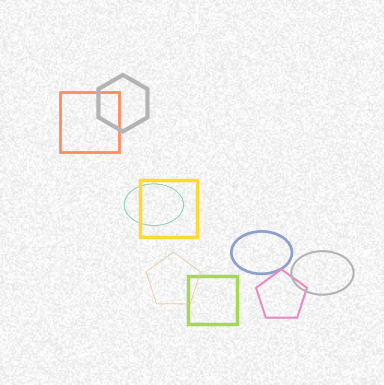[{"shape": "oval", "thickness": 0.5, "radius": 0.39, "center": [0.4, 0.468]}, {"shape": "square", "thickness": 2, "radius": 0.39, "center": [0.233, 0.683]}, {"shape": "oval", "thickness": 2, "radius": 0.39, "center": [0.68, 0.344]}, {"shape": "pentagon", "thickness": 1.5, "radius": 0.35, "center": [0.731, 0.231]}, {"shape": "square", "thickness": 2.5, "radius": 0.32, "center": [0.552, 0.221]}, {"shape": "square", "thickness": 2.5, "radius": 0.37, "center": [0.438, 0.46]}, {"shape": "pentagon", "thickness": 0.5, "radius": 0.37, "center": [0.45, 0.271]}, {"shape": "hexagon", "thickness": 3, "radius": 0.37, "center": [0.319, 0.732]}, {"shape": "oval", "thickness": 1.5, "radius": 0.4, "center": [0.838, 0.291]}]